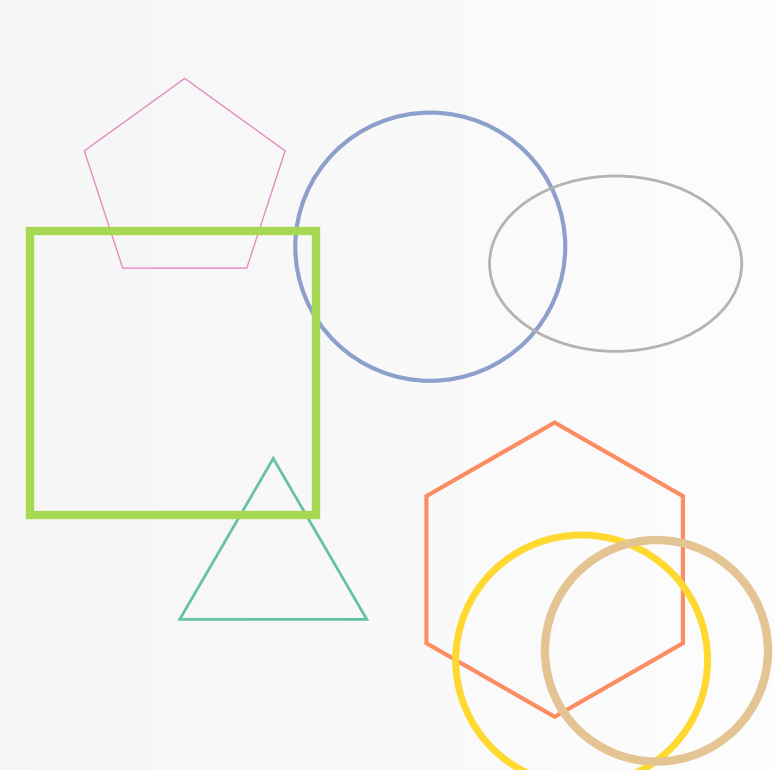[{"shape": "triangle", "thickness": 1, "radius": 0.7, "center": [0.353, 0.265]}, {"shape": "hexagon", "thickness": 1.5, "radius": 0.96, "center": [0.716, 0.26]}, {"shape": "circle", "thickness": 1.5, "radius": 0.87, "center": [0.555, 0.68]}, {"shape": "pentagon", "thickness": 0.5, "radius": 0.68, "center": [0.238, 0.762]}, {"shape": "square", "thickness": 3, "radius": 0.92, "center": [0.223, 0.515]}, {"shape": "circle", "thickness": 2.5, "radius": 0.81, "center": [0.75, 0.143]}, {"shape": "circle", "thickness": 3, "radius": 0.72, "center": [0.847, 0.155]}, {"shape": "oval", "thickness": 1, "radius": 0.81, "center": [0.794, 0.658]}]